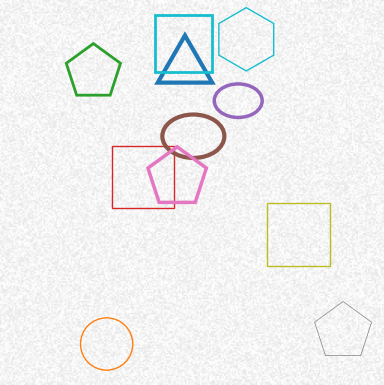[{"shape": "triangle", "thickness": 3, "radius": 0.41, "center": [0.48, 0.826]}, {"shape": "circle", "thickness": 1, "radius": 0.34, "center": [0.277, 0.107]}, {"shape": "pentagon", "thickness": 2, "radius": 0.37, "center": [0.243, 0.813]}, {"shape": "square", "thickness": 1, "radius": 0.4, "center": [0.372, 0.541]}, {"shape": "oval", "thickness": 2.5, "radius": 0.31, "center": [0.619, 0.738]}, {"shape": "oval", "thickness": 3, "radius": 0.4, "center": [0.502, 0.646]}, {"shape": "pentagon", "thickness": 2.5, "radius": 0.4, "center": [0.46, 0.539]}, {"shape": "pentagon", "thickness": 0.5, "radius": 0.39, "center": [0.891, 0.139]}, {"shape": "square", "thickness": 1, "radius": 0.41, "center": [0.776, 0.39]}, {"shape": "square", "thickness": 2, "radius": 0.37, "center": [0.477, 0.888]}, {"shape": "hexagon", "thickness": 1, "radius": 0.41, "center": [0.64, 0.898]}]